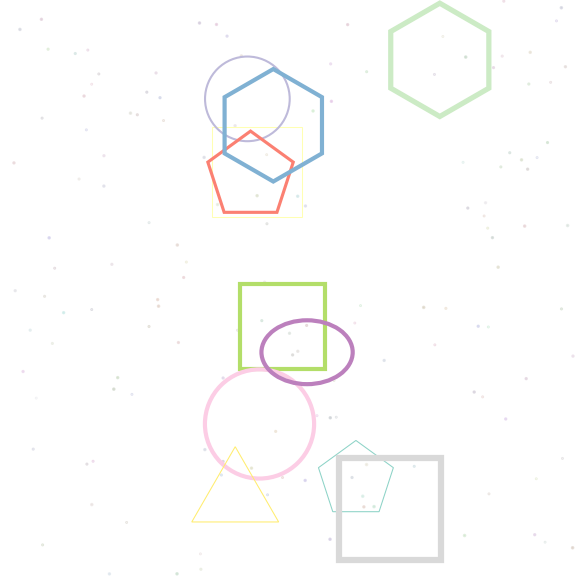[{"shape": "pentagon", "thickness": 0.5, "radius": 0.34, "center": [0.616, 0.168]}, {"shape": "square", "thickness": 0.5, "radius": 0.39, "center": [0.445, 0.701]}, {"shape": "circle", "thickness": 1, "radius": 0.37, "center": [0.428, 0.828]}, {"shape": "pentagon", "thickness": 1.5, "radius": 0.39, "center": [0.434, 0.694]}, {"shape": "hexagon", "thickness": 2, "radius": 0.49, "center": [0.473, 0.782]}, {"shape": "square", "thickness": 2, "radius": 0.37, "center": [0.489, 0.434]}, {"shape": "circle", "thickness": 2, "radius": 0.47, "center": [0.449, 0.265]}, {"shape": "square", "thickness": 3, "radius": 0.44, "center": [0.675, 0.118]}, {"shape": "oval", "thickness": 2, "radius": 0.4, "center": [0.532, 0.389]}, {"shape": "hexagon", "thickness": 2.5, "radius": 0.49, "center": [0.762, 0.895]}, {"shape": "triangle", "thickness": 0.5, "radius": 0.43, "center": [0.407, 0.139]}]